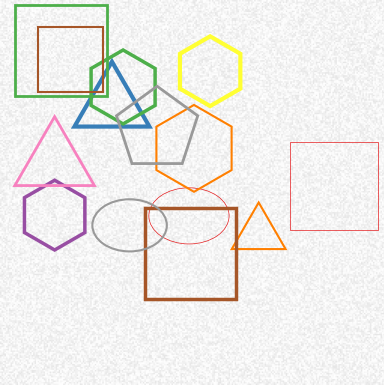[{"shape": "oval", "thickness": 0.5, "radius": 0.52, "center": [0.491, 0.439]}, {"shape": "square", "thickness": 0.5, "radius": 0.57, "center": [0.868, 0.517]}, {"shape": "triangle", "thickness": 3, "radius": 0.56, "center": [0.291, 0.727]}, {"shape": "square", "thickness": 2, "radius": 0.59, "center": [0.159, 0.87]}, {"shape": "hexagon", "thickness": 2.5, "radius": 0.48, "center": [0.32, 0.774]}, {"shape": "hexagon", "thickness": 2.5, "radius": 0.45, "center": [0.142, 0.441]}, {"shape": "triangle", "thickness": 1.5, "radius": 0.4, "center": [0.672, 0.393]}, {"shape": "hexagon", "thickness": 1.5, "radius": 0.56, "center": [0.504, 0.615]}, {"shape": "hexagon", "thickness": 3, "radius": 0.45, "center": [0.546, 0.815]}, {"shape": "square", "thickness": 2.5, "radius": 0.59, "center": [0.495, 0.341]}, {"shape": "square", "thickness": 1.5, "radius": 0.42, "center": [0.183, 0.846]}, {"shape": "triangle", "thickness": 2, "radius": 0.6, "center": [0.142, 0.578]}, {"shape": "pentagon", "thickness": 2, "radius": 0.56, "center": [0.408, 0.665]}, {"shape": "oval", "thickness": 1.5, "radius": 0.48, "center": [0.337, 0.415]}]